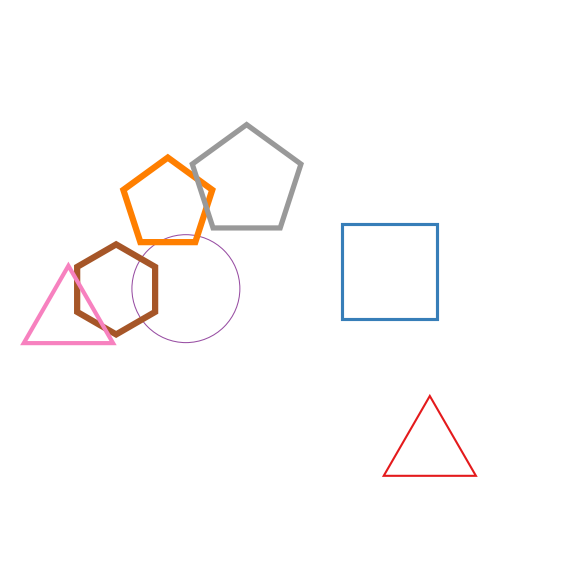[{"shape": "triangle", "thickness": 1, "radius": 0.46, "center": [0.744, 0.221]}, {"shape": "square", "thickness": 1.5, "radius": 0.41, "center": [0.674, 0.529]}, {"shape": "circle", "thickness": 0.5, "radius": 0.47, "center": [0.322, 0.499]}, {"shape": "pentagon", "thickness": 3, "radius": 0.4, "center": [0.291, 0.645]}, {"shape": "hexagon", "thickness": 3, "radius": 0.39, "center": [0.201, 0.498]}, {"shape": "triangle", "thickness": 2, "radius": 0.45, "center": [0.118, 0.45]}, {"shape": "pentagon", "thickness": 2.5, "radius": 0.49, "center": [0.427, 0.684]}]